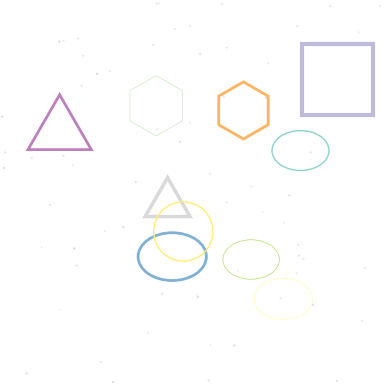[{"shape": "oval", "thickness": 1, "radius": 0.37, "center": [0.781, 0.609]}, {"shape": "oval", "thickness": 0.5, "radius": 0.38, "center": [0.736, 0.224]}, {"shape": "square", "thickness": 3, "radius": 0.46, "center": [0.876, 0.793]}, {"shape": "oval", "thickness": 2, "radius": 0.44, "center": [0.447, 0.333]}, {"shape": "hexagon", "thickness": 2, "radius": 0.37, "center": [0.632, 0.713]}, {"shape": "oval", "thickness": 0.5, "radius": 0.37, "center": [0.652, 0.326]}, {"shape": "triangle", "thickness": 2.5, "radius": 0.34, "center": [0.435, 0.471]}, {"shape": "triangle", "thickness": 2, "radius": 0.48, "center": [0.155, 0.659]}, {"shape": "hexagon", "thickness": 0.5, "radius": 0.39, "center": [0.406, 0.725]}, {"shape": "circle", "thickness": 1, "radius": 0.38, "center": [0.476, 0.399]}]